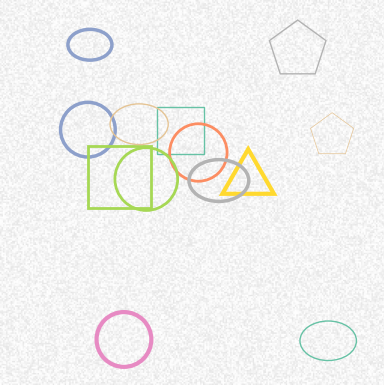[{"shape": "square", "thickness": 1, "radius": 0.31, "center": [0.469, 0.661]}, {"shape": "oval", "thickness": 1, "radius": 0.37, "center": [0.852, 0.115]}, {"shape": "circle", "thickness": 2, "radius": 0.37, "center": [0.515, 0.604]}, {"shape": "oval", "thickness": 2.5, "radius": 0.29, "center": [0.234, 0.884]}, {"shape": "circle", "thickness": 2.5, "radius": 0.35, "center": [0.228, 0.663]}, {"shape": "circle", "thickness": 3, "radius": 0.36, "center": [0.322, 0.118]}, {"shape": "circle", "thickness": 2, "radius": 0.41, "center": [0.38, 0.535]}, {"shape": "square", "thickness": 2, "radius": 0.4, "center": [0.31, 0.541]}, {"shape": "triangle", "thickness": 3, "radius": 0.39, "center": [0.645, 0.535]}, {"shape": "oval", "thickness": 1, "radius": 0.38, "center": [0.361, 0.677]}, {"shape": "pentagon", "thickness": 0.5, "radius": 0.29, "center": [0.863, 0.648]}, {"shape": "pentagon", "thickness": 1, "radius": 0.39, "center": [0.773, 0.871]}, {"shape": "oval", "thickness": 2.5, "radius": 0.39, "center": [0.569, 0.531]}]